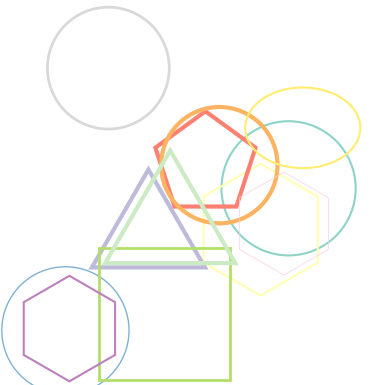[{"shape": "circle", "thickness": 1.5, "radius": 0.87, "center": [0.75, 0.511]}, {"shape": "hexagon", "thickness": 1.5, "radius": 0.86, "center": [0.677, 0.404]}, {"shape": "triangle", "thickness": 3, "radius": 0.85, "center": [0.385, 0.39]}, {"shape": "pentagon", "thickness": 3, "radius": 0.68, "center": [0.534, 0.574]}, {"shape": "circle", "thickness": 1, "radius": 0.83, "center": [0.17, 0.142]}, {"shape": "circle", "thickness": 3, "radius": 0.76, "center": [0.57, 0.571]}, {"shape": "square", "thickness": 2, "radius": 0.85, "center": [0.428, 0.185]}, {"shape": "hexagon", "thickness": 0.5, "radius": 0.67, "center": [0.737, 0.419]}, {"shape": "circle", "thickness": 2, "radius": 0.79, "center": [0.281, 0.823]}, {"shape": "hexagon", "thickness": 1.5, "radius": 0.68, "center": [0.18, 0.147]}, {"shape": "triangle", "thickness": 3, "radius": 0.98, "center": [0.442, 0.414]}, {"shape": "oval", "thickness": 1.5, "radius": 0.75, "center": [0.786, 0.668]}]